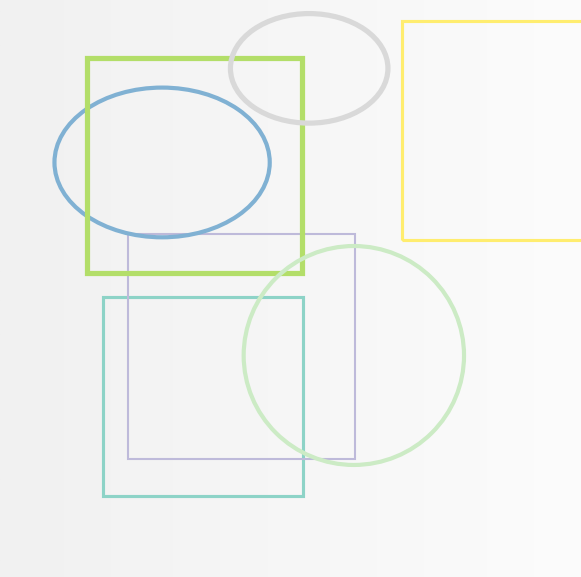[{"shape": "square", "thickness": 1.5, "radius": 0.86, "center": [0.349, 0.313]}, {"shape": "square", "thickness": 1, "radius": 0.98, "center": [0.416, 0.399]}, {"shape": "oval", "thickness": 2, "radius": 0.93, "center": [0.279, 0.718]}, {"shape": "square", "thickness": 2.5, "radius": 0.93, "center": [0.334, 0.712]}, {"shape": "oval", "thickness": 2.5, "radius": 0.68, "center": [0.532, 0.881]}, {"shape": "circle", "thickness": 2, "radius": 0.95, "center": [0.609, 0.384]}, {"shape": "square", "thickness": 1.5, "radius": 0.94, "center": [0.88, 0.773]}]